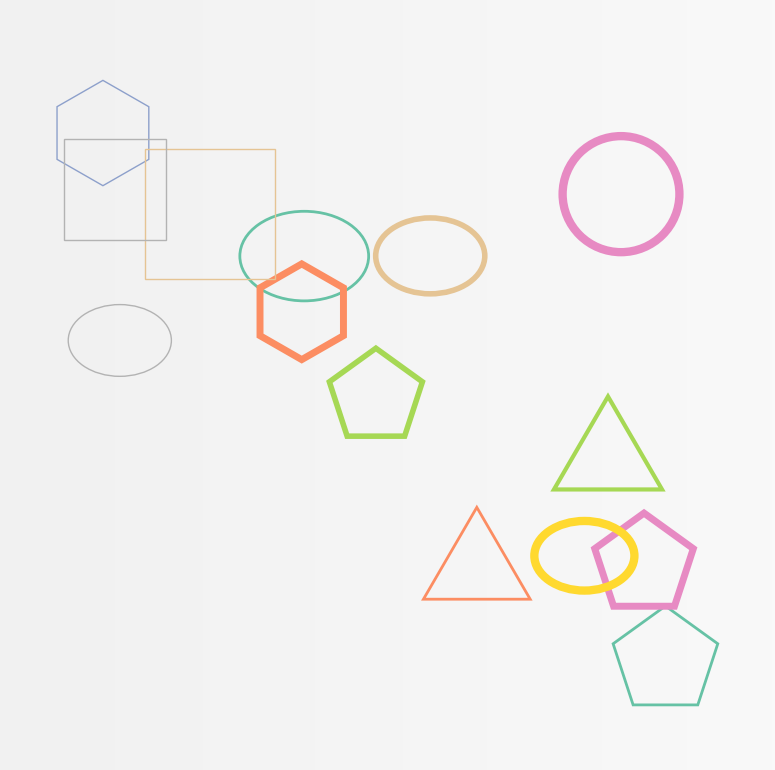[{"shape": "oval", "thickness": 1, "radius": 0.42, "center": [0.393, 0.667]}, {"shape": "pentagon", "thickness": 1, "radius": 0.35, "center": [0.859, 0.142]}, {"shape": "triangle", "thickness": 1, "radius": 0.4, "center": [0.615, 0.262]}, {"shape": "hexagon", "thickness": 2.5, "radius": 0.31, "center": [0.389, 0.595]}, {"shape": "hexagon", "thickness": 0.5, "radius": 0.34, "center": [0.133, 0.827]}, {"shape": "pentagon", "thickness": 2.5, "radius": 0.33, "center": [0.831, 0.267]}, {"shape": "circle", "thickness": 3, "radius": 0.38, "center": [0.801, 0.748]}, {"shape": "triangle", "thickness": 1.5, "radius": 0.4, "center": [0.785, 0.405]}, {"shape": "pentagon", "thickness": 2, "radius": 0.32, "center": [0.485, 0.485]}, {"shape": "oval", "thickness": 3, "radius": 0.32, "center": [0.754, 0.278]}, {"shape": "square", "thickness": 0.5, "radius": 0.42, "center": [0.271, 0.722]}, {"shape": "oval", "thickness": 2, "radius": 0.35, "center": [0.555, 0.668]}, {"shape": "oval", "thickness": 0.5, "radius": 0.33, "center": [0.155, 0.558]}, {"shape": "square", "thickness": 0.5, "radius": 0.33, "center": [0.149, 0.754]}]